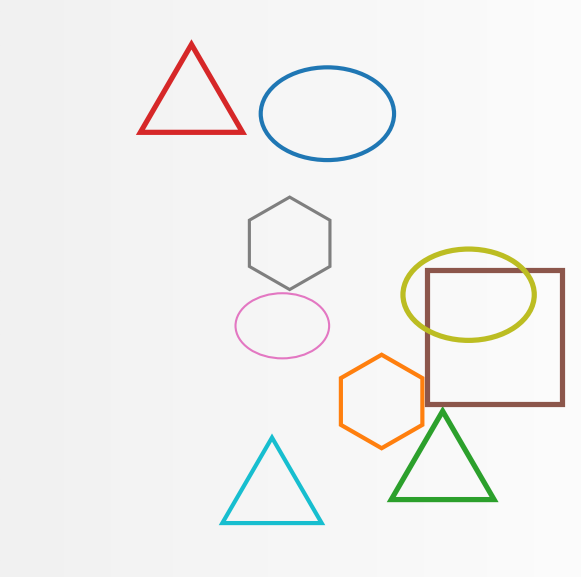[{"shape": "oval", "thickness": 2, "radius": 0.57, "center": [0.563, 0.802]}, {"shape": "hexagon", "thickness": 2, "radius": 0.4, "center": [0.657, 0.304]}, {"shape": "triangle", "thickness": 2.5, "radius": 0.51, "center": [0.762, 0.185]}, {"shape": "triangle", "thickness": 2.5, "radius": 0.51, "center": [0.329, 0.821]}, {"shape": "square", "thickness": 2.5, "radius": 0.58, "center": [0.851, 0.415]}, {"shape": "oval", "thickness": 1, "radius": 0.4, "center": [0.486, 0.435]}, {"shape": "hexagon", "thickness": 1.5, "radius": 0.4, "center": [0.498, 0.578]}, {"shape": "oval", "thickness": 2.5, "radius": 0.56, "center": [0.806, 0.489]}, {"shape": "triangle", "thickness": 2, "radius": 0.49, "center": [0.468, 0.143]}]